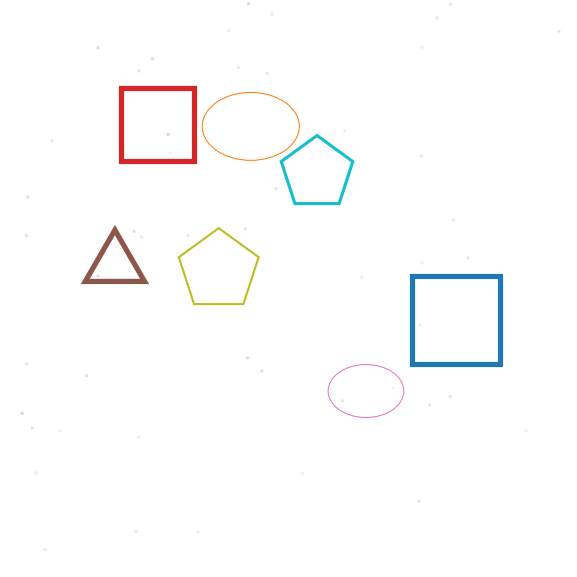[{"shape": "square", "thickness": 2.5, "radius": 0.38, "center": [0.79, 0.445]}, {"shape": "oval", "thickness": 0.5, "radius": 0.42, "center": [0.434, 0.78]}, {"shape": "square", "thickness": 2.5, "radius": 0.32, "center": [0.273, 0.784]}, {"shape": "triangle", "thickness": 2.5, "radius": 0.3, "center": [0.199, 0.541]}, {"shape": "oval", "thickness": 0.5, "radius": 0.33, "center": [0.634, 0.322]}, {"shape": "pentagon", "thickness": 1, "radius": 0.36, "center": [0.379, 0.531]}, {"shape": "pentagon", "thickness": 1.5, "radius": 0.33, "center": [0.549, 0.699]}]